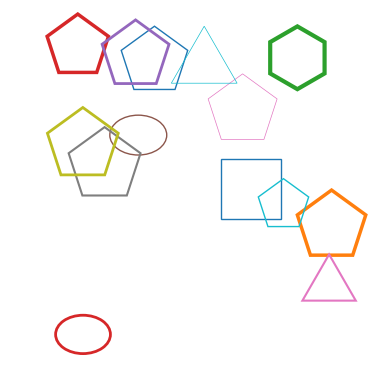[{"shape": "square", "thickness": 1, "radius": 0.39, "center": [0.653, 0.509]}, {"shape": "pentagon", "thickness": 1, "radius": 0.45, "center": [0.401, 0.841]}, {"shape": "pentagon", "thickness": 2.5, "radius": 0.47, "center": [0.861, 0.413]}, {"shape": "hexagon", "thickness": 3, "radius": 0.41, "center": [0.772, 0.85]}, {"shape": "pentagon", "thickness": 2.5, "radius": 0.42, "center": [0.202, 0.88]}, {"shape": "oval", "thickness": 2, "radius": 0.36, "center": [0.216, 0.131]}, {"shape": "pentagon", "thickness": 2, "radius": 0.46, "center": [0.352, 0.857]}, {"shape": "oval", "thickness": 1, "radius": 0.37, "center": [0.359, 0.649]}, {"shape": "triangle", "thickness": 1.5, "radius": 0.4, "center": [0.855, 0.259]}, {"shape": "pentagon", "thickness": 0.5, "radius": 0.47, "center": [0.63, 0.714]}, {"shape": "pentagon", "thickness": 1.5, "radius": 0.49, "center": [0.272, 0.572]}, {"shape": "pentagon", "thickness": 2, "radius": 0.48, "center": [0.215, 0.624]}, {"shape": "triangle", "thickness": 0.5, "radius": 0.49, "center": [0.53, 0.833]}, {"shape": "pentagon", "thickness": 1, "radius": 0.34, "center": [0.736, 0.467]}]